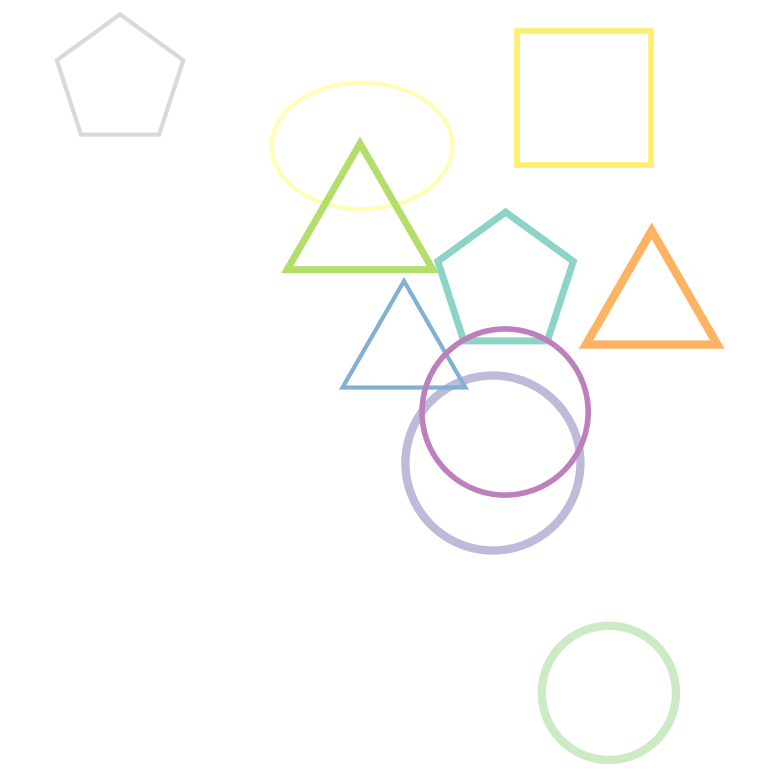[{"shape": "pentagon", "thickness": 2.5, "radius": 0.46, "center": [0.657, 0.632]}, {"shape": "oval", "thickness": 1.5, "radius": 0.59, "center": [0.47, 0.811]}, {"shape": "circle", "thickness": 3, "radius": 0.57, "center": [0.64, 0.399]}, {"shape": "triangle", "thickness": 1.5, "radius": 0.46, "center": [0.525, 0.543]}, {"shape": "triangle", "thickness": 3, "radius": 0.49, "center": [0.846, 0.602]}, {"shape": "triangle", "thickness": 2.5, "radius": 0.55, "center": [0.468, 0.704]}, {"shape": "pentagon", "thickness": 1.5, "radius": 0.43, "center": [0.156, 0.895]}, {"shape": "circle", "thickness": 2, "radius": 0.54, "center": [0.656, 0.465]}, {"shape": "circle", "thickness": 3, "radius": 0.44, "center": [0.791, 0.1]}, {"shape": "square", "thickness": 2, "radius": 0.43, "center": [0.759, 0.872]}]